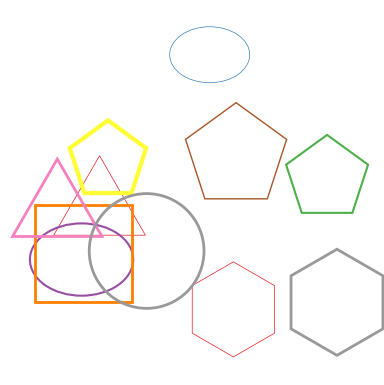[{"shape": "triangle", "thickness": 0.5, "radius": 0.69, "center": [0.259, 0.458]}, {"shape": "hexagon", "thickness": 0.5, "radius": 0.62, "center": [0.606, 0.196]}, {"shape": "oval", "thickness": 0.5, "radius": 0.52, "center": [0.545, 0.858]}, {"shape": "pentagon", "thickness": 1.5, "radius": 0.56, "center": [0.85, 0.538]}, {"shape": "oval", "thickness": 1.5, "radius": 0.67, "center": [0.212, 0.326]}, {"shape": "square", "thickness": 2, "radius": 0.63, "center": [0.217, 0.342]}, {"shape": "pentagon", "thickness": 3, "radius": 0.52, "center": [0.28, 0.583]}, {"shape": "pentagon", "thickness": 1, "radius": 0.69, "center": [0.613, 0.595]}, {"shape": "triangle", "thickness": 2, "radius": 0.67, "center": [0.149, 0.453]}, {"shape": "hexagon", "thickness": 2, "radius": 0.69, "center": [0.875, 0.215]}, {"shape": "circle", "thickness": 2, "radius": 0.75, "center": [0.381, 0.348]}]